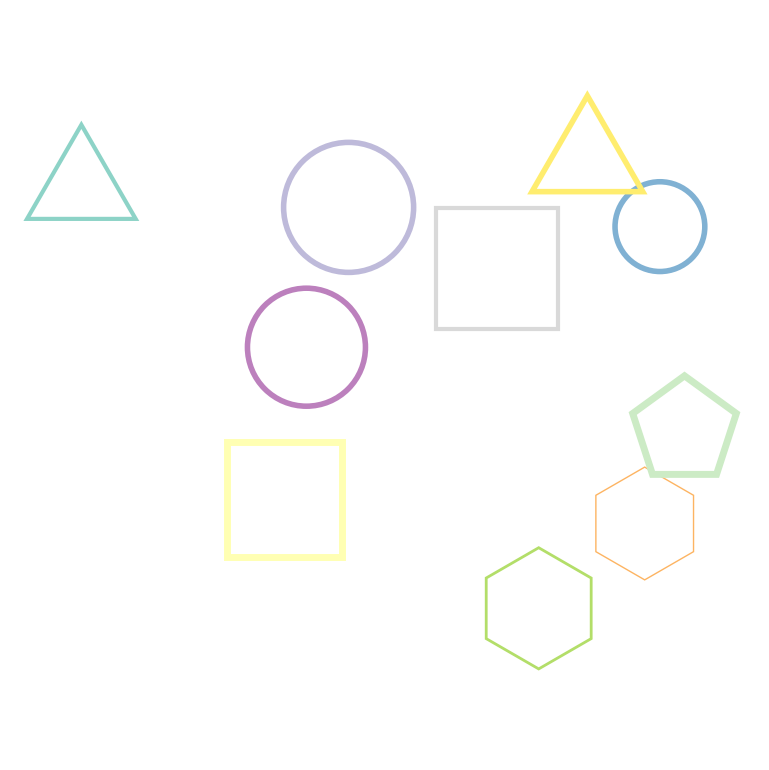[{"shape": "triangle", "thickness": 1.5, "radius": 0.41, "center": [0.106, 0.756]}, {"shape": "square", "thickness": 2.5, "radius": 0.37, "center": [0.369, 0.352]}, {"shape": "circle", "thickness": 2, "radius": 0.42, "center": [0.453, 0.731]}, {"shape": "circle", "thickness": 2, "radius": 0.29, "center": [0.857, 0.706]}, {"shape": "hexagon", "thickness": 0.5, "radius": 0.37, "center": [0.837, 0.32]}, {"shape": "hexagon", "thickness": 1, "radius": 0.39, "center": [0.7, 0.21]}, {"shape": "square", "thickness": 1.5, "radius": 0.39, "center": [0.645, 0.651]}, {"shape": "circle", "thickness": 2, "radius": 0.38, "center": [0.398, 0.549]}, {"shape": "pentagon", "thickness": 2.5, "radius": 0.35, "center": [0.889, 0.441]}, {"shape": "triangle", "thickness": 2, "radius": 0.42, "center": [0.763, 0.793]}]